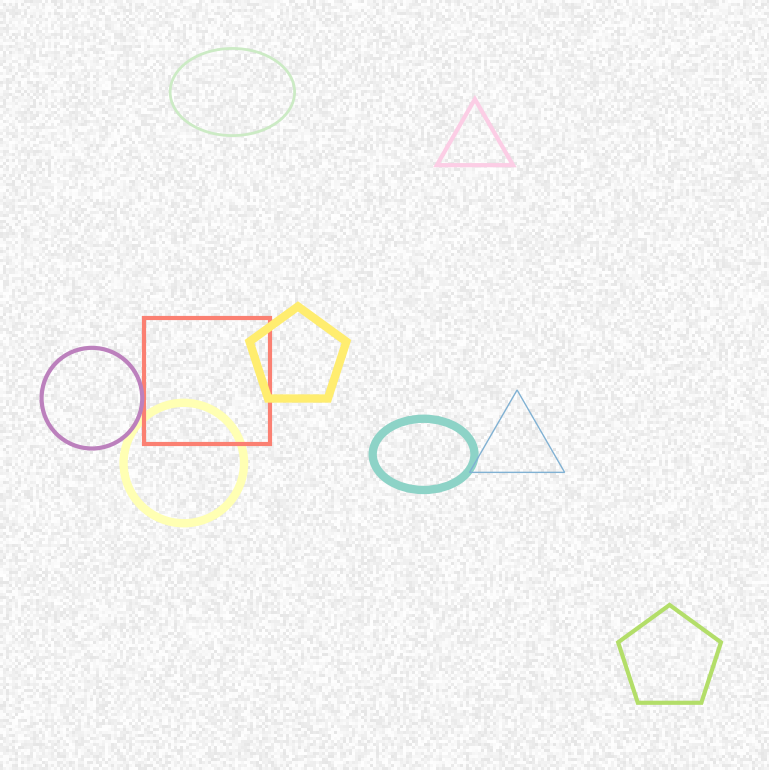[{"shape": "oval", "thickness": 3, "radius": 0.33, "center": [0.55, 0.41]}, {"shape": "circle", "thickness": 3, "radius": 0.39, "center": [0.239, 0.399]}, {"shape": "square", "thickness": 1.5, "radius": 0.41, "center": [0.269, 0.505]}, {"shape": "triangle", "thickness": 0.5, "radius": 0.36, "center": [0.672, 0.422]}, {"shape": "pentagon", "thickness": 1.5, "radius": 0.35, "center": [0.87, 0.144]}, {"shape": "triangle", "thickness": 1.5, "radius": 0.29, "center": [0.617, 0.814]}, {"shape": "circle", "thickness": 1.5, "radius": 0.33, "center": [0.119, 0.483]}, {"shape": "oval", "thickness": 1, "radius": 0.4, "center": [0.302, 0.88]}, {"shape": "pentagon", "thickness": 3, "radius": 0.33, "center": [0.387, 0.536]}]